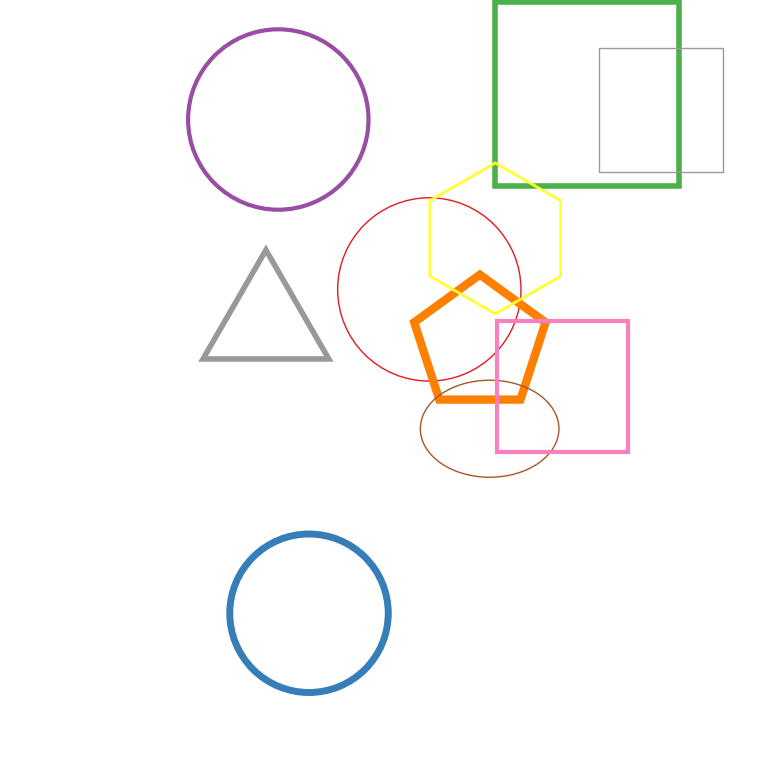[{"shape": "circle", "thickness": 0.5, "radius": 0.6, "center": [0.558, 0.624]}, {"shape": "circle", "thickness": 2.5, "radius": 0.51, "center": [0.401, 0.204]}, {"shape": "square", "thickness": 2, "radius": 0.6, "center": [0.762, 0.878]}, {"shape": "circle", "thickness": 1.5, "radius": 0.59, "center": [0.361, 0.845]}, {"shape": "pentagon", "thickness": 3, "radius": 0.45, "center": [0.623, 0.554]}, {"shape": "hexagon", "thickness": 1, "radius": 0.49, "center": [0.643, 0.69]}, {"shape": "oval", "thickness": 0.5, "radius": 0.45, "center": [0.636, 0.443]}, {"shape": "square", "thickness": 1.5, "radius": 0.43, "center": [0.73, 0.498]}, {"shape": "square", "thickness": 0.5, "radius": 0.4, "center": [0.858, 0.857]}, {"shape": "triangle", "thickness": 2, "radius": 0.47, "center": [0.345, 0.581]}]